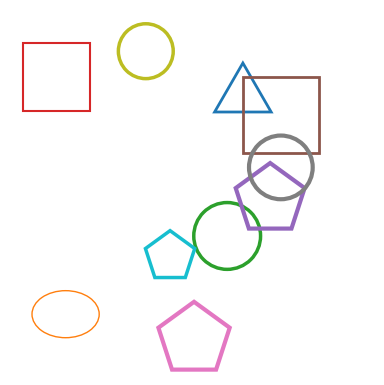[{"shape": "triangle", "thickness": 2, "radius": 0.42, "center": [0.631, 0.751]}, {"shape": "oval", "thickness": 1, "radius": 0.44, "center": [0.17, 0.184]}, {"shape": "circle", "thickness": 2.5, "radius": 0.43, "center": [0.59, 0.387]}, {"shape": "square", "thickness": 1.5, "radius": 0.44, "center": [0.148, 0.8]}, {"shape": "pentagon", "thickness": 3, "radius": 0.47, "center": [0.702, 0.482]}, {"shape": "square", "thickness": 2, "radius": 0.49, "center": [0.731, 0.702]}, {"shape": "pentagon", "thickness": 3, "radius": 0.49, "center": [0.504, 0.119]}, {"shape": "circle", "thickness": 3, "radius": 0.41, "center": [0.729, 0.565]}, {"shape": "circle", "thickness": 2.5, "radius": 0.36, "center": [0.379, 0.867]}, {"shape": "pentagon", "thickness": 2.5, "radius": 0.34, "center": [0.442, 0.334]}]